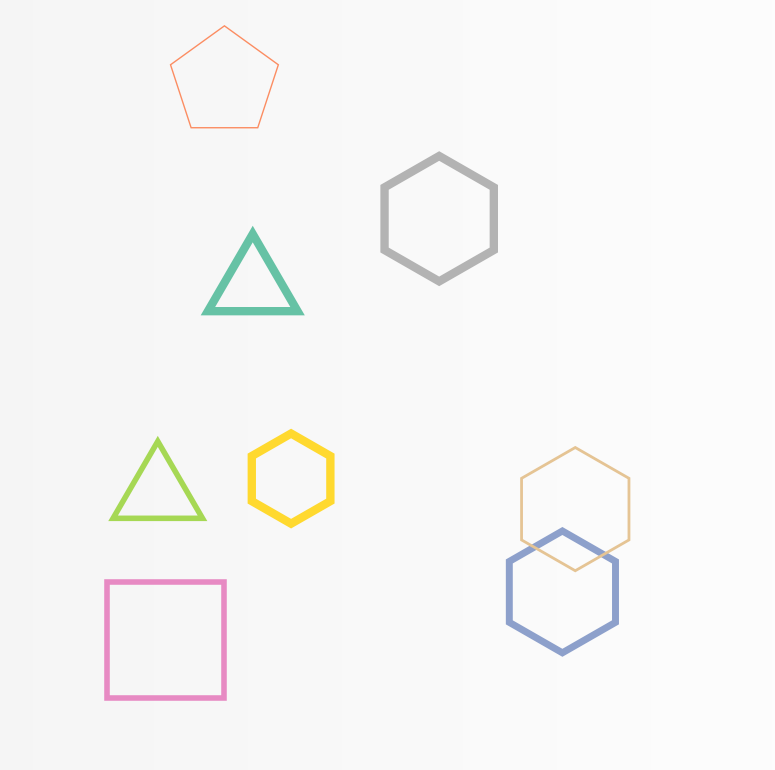[{"shape": "triangle", "thickness": 3, "radius": 0.33, "center": [0.326, 0.629]}, {"shape": "pentagon", "thickness": 0.5, "radius": 0.37, "center": [0.29, 0.893]}, {"shape": "hexagon", "thickness": 2.5, "radius": 0.4, "center": [0.726, 0.231]}, {"shape": "square", "thickness": 2, "radius": 0.38, "center": [0.213, 0.168]}, {"shape": "triangle", "thickness": 2, "radius": 0.33, "center": [0.204, 0.36]}, {"shape": "hexagon", "thickness": 3, "radius": 0.29, "center": [0.376, 0.378]}, {"shape": "hexagon", "thickness": 1, "radius": 0.4, "center": [0.742, 0.339]}, {"shape": "hexagon", "thickness": 3, "radius": 0.41, "center": [0.567, 0.716]}]